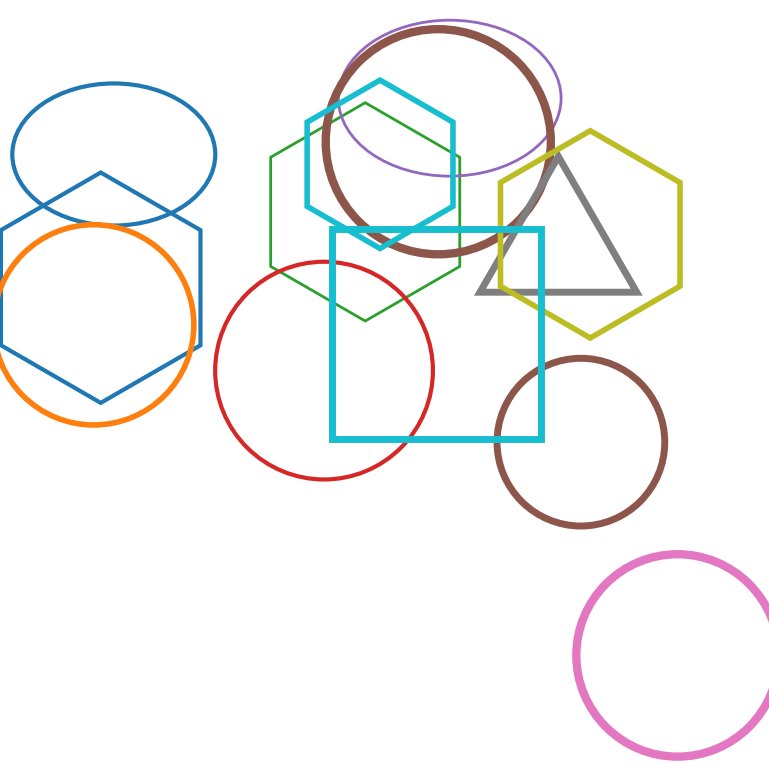[{"shape": "oval", "thickness": 1.5, "radius": 0.66, "center": [0.148, 0.799]}, {"shape": "hexagon", "thickness": 1.5, "radius": 0.75, "center": [0.131, 0.626]}, {"shape": "circle", "thickness": 2, "radius": 0.65, "center": [0.122, 0.578]}, {"shape": "hexagon", "thickness": 1, "radius": 0.71, "center": [0.474, 0.725]}, {"shape": "circle", "thickness": 1.5, "radius": 0.71, "center": [0.421, 0.519]}, {"shape": "oval", "thickness": 1, "radius": 0.72, "center": [0.584, 0.873]}, {"shape": "circle", "thickness": 3, "radius": 0.73, "center": [0.569, 0.816]}, {"shape": "circle", "thickness": 2.5, "radius": 0.54, "center": [0.754, 0.426]}, {"shape": "circle", "thickness": 3, "radius": 0.66, "center": [0.88, 0.149]}, {"shape": "triangle", "thickness": 2.5, "radius": 0.59, "center": [0.725, 0.679]}, {"shape": "hexagon", "thickness": 2, "radius": 0.67, "center": [0.767, 0.696]}, {"shape": "hexagon", "thickness": 2, "radius": 0.55, "center": [0.494, 0.787]}, {"shape": "square", "thickness": 2.5, "radius": 0.68, "center": [0.567, 0.566]}]